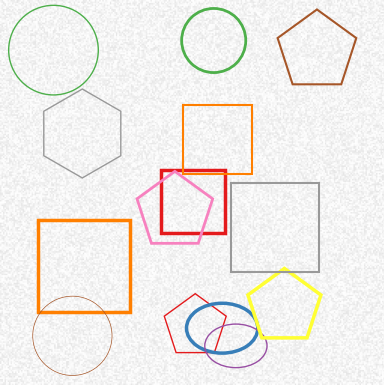[{"shape": "pentagon", "thickness": 1, "radius": 0.42, "center": [0.507, 0.153]}, {"shape": "square", "thickness": 2.5, "radius": 0.41, "center": [0.501, 0.476]}, {"shape": "oval", "thickness": 2.5, "radius": 0.46, "center": [0.577, 0.148]}, {"shape": "circle", "thickness": 1, "radius": 0.58, "center": [0.139, 0.87]}, {"shape": "circle", "thickness": 2, "radius": 0.42, "center": [0.555, 0.895]}, {"shape": "oval", "thickness": 1, "radius": 0.4, "center": [0.613, 0.102]}, {"shape": "square", "thickness": 2.5, "radius": 0.6, "center": [0.218, 0.31]}, {"shape": "square", "thickness": 1.5, "radius": 0.45, "center": [0.565, 0.638]}, {"shape": "pentagon", "thickness": 2.5, "radius": 0.5, "center": [0.739, 0.203]}, {"shape": "circle", "thickness": 0.5, "radius": 0.51, "center": [0.188, 0.128]}, {"shape": "pentagon", "thickness": 1.5, "radius": 0.54, "center": [0.823, 0.868]}, {"shape": "pentagon", "thickness": 2, "radius": 0.52, "center": [0.454, 0.452]}, {"shape": "hexagon", "thickness": 1, "radius": 0.58, "center": [0.214, 0.653]}, {"shape": "square", "thickness": 1.5, "radius": 0.58, "center": [0.714, 0.41]}]